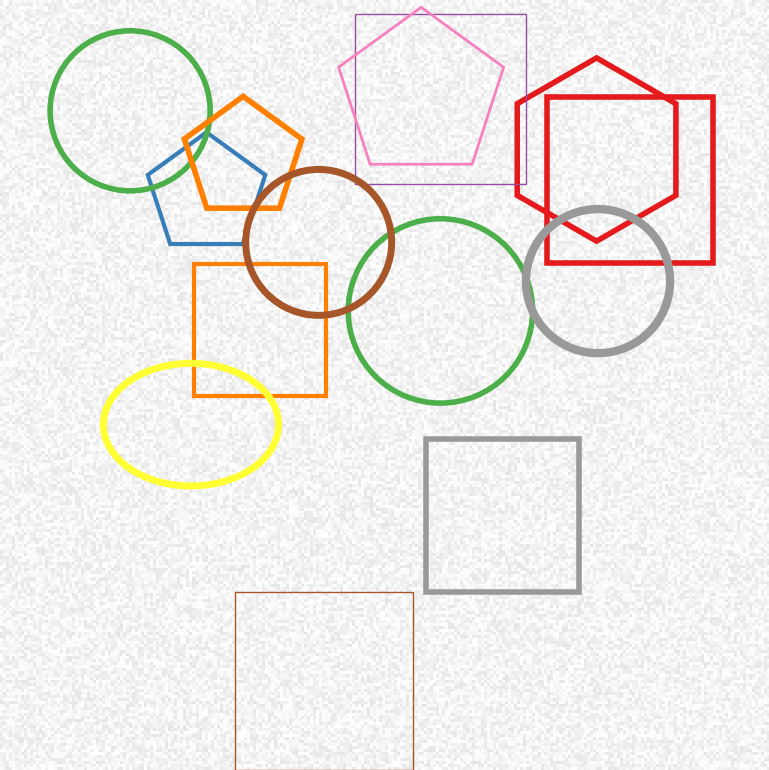[{"shape": "square", "thickness": 2, "radius": 0.54, "center": [0.818, 0.766]}, {"shape": "hexagon", "thickness": 2, "radius": 0.59, "center": [0.775, 0.806]}, {"shape": "pentagon", "thickness": 1.5, "radius": 0.4, "center": [0.268, 0.748]}, {"shape": "circle", "thickness": 2, "radius": 0.6, "center": [0.572, 0.596]}, {"shape": "circle", "thickness": 2, "radius": 0.52, "center": [0.169, 0.856]}, {"shape": "square", "thickness": 0.5, "radius": 0.55, "center": [0.572, 0.872]}, {"shape": "pentagon", "thickness": 2, "radius": 0.4, "center": [0.316, 0.795]}, {"shape": "square", "thickness": 1.5, "radius": 0.43, "center": [0.337, 0.571]}, {"shape": "oval", "thickness": 2.5, "radius": 0.57, "center": [0.248, 0.449]}, {"shape": "circle", "thickness": 2.5, "radius": 0.47, "center": [0.414, 0.685]}, {"shape": "square", "thickness": 0.5, "radius": 0.58, "center": [0.421, 0.115]}, {"shape": "pentagon", "thickness": 1, "radius": 0.56, "center": [0.547, 0.878]}, {"shape": "square", "thickness": 2, "radius": 0.5, "center": [0.652, 0.33]}, {"shape": "circle", "thickness": 3, "radius": 0.47, "center": [0.777, 0.635]}]